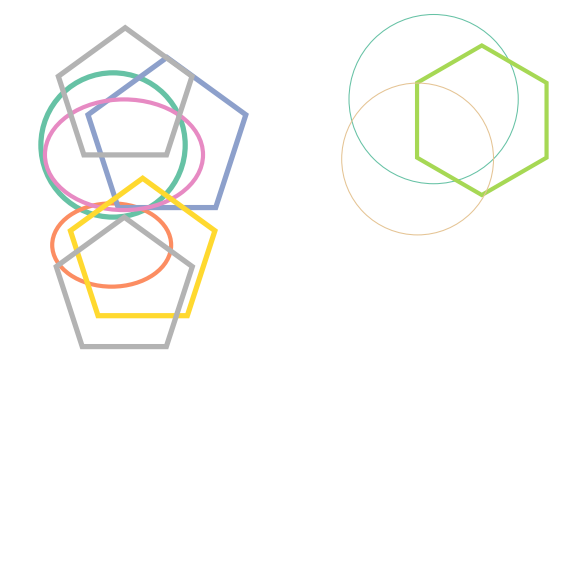[{"shape": "circle", "thickness": 2.5, "radius": 0.62, "center": [0.196, 0.748]}, {"shape": "circle", "thickness": 0.5, "radius": 0.73, "center": [0.751, 0.828]}, {"shape": "oval", "thickness": 2, "radius": 0.51, "center": [0.193, 0.575]}, {"shape": "pentagon", "thickness": 2.5, "radius": 0.72, "center": [0.289, 0.756]}, {"shape": "oval", "thickness": 2, "radius": 0.68, "center": [0.215, 0.731]}, {"shape": "hexagon", "thickness": 2, "radius": 0.65, "center": [0.834, 0.791]}, {"shape": "pentagon", "thickness": 2.5, "radius": 0.66, "center": [0.247, 0.559]}, {"shape": "circle", "thickness": 0.5, "radius": 0.66, "center": [0.723, 0.724]}, {"shape": "pentagon", "thickness": 2.5, "radius": 0.61, "center": [0.217, 0.829]}, {"shape": "pentagon", "thickness": 2.5, "radius": 0.62, "center": [0.215, 0.499]}]